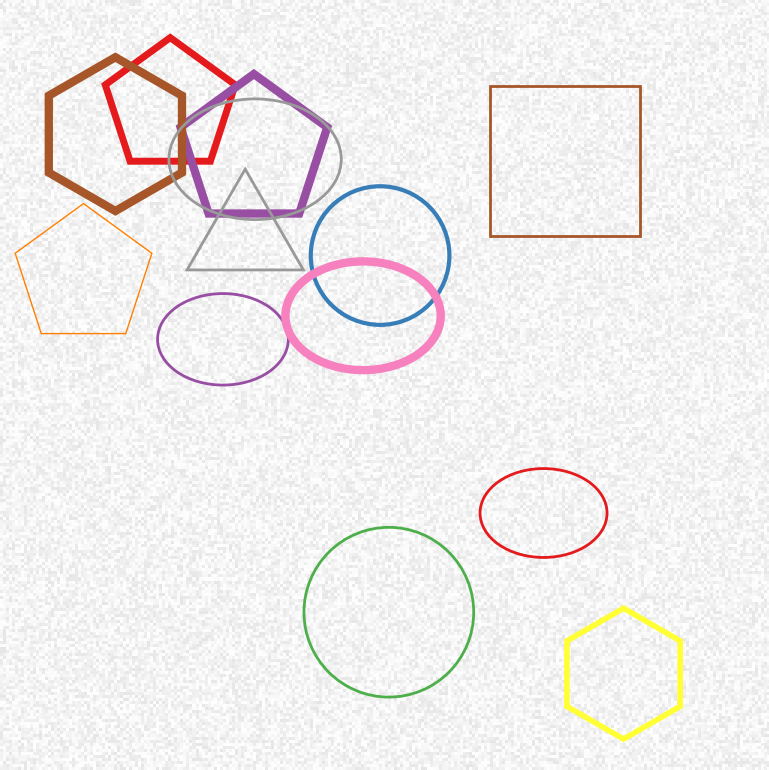[{"shape": "oval", "thickness": 1, "radius": 0.41, "center": [0.706, 0.334]}, {"shape": "pentagon", "thickness": 2.5, "radius": 0.44, "center": [0.221, 0.862]}, {"shape": "circle", "thickness": 1.5, "radius": 0.45, "center": [0.494, 0.668]}, {"shape": "circle", "thickness": 1, "radius": 0.55, "center": [0.505, 0.205]}, {"shape": "oval", "thickness": 1, "radius": 0.42, "center": [0.29, 0.559]}, {"shape": "pentagon", "thickness": 3, "radius": 0.5, "center": [0.33, 0.804]}, {"shape": "pentagon", "thickness": 0.5, "radius": 0.47, "center": [0.108, 0.642]}, {"shape": "hexagon", "thickness": 2, "radius": 0.42, "center": [0.81, 0.125]}, {"shape": "square", "thickness": 1, "radius": 0.49, "center": [0.734, 0.791]}, {"shape": "hexagon", "thickness": 3, "radius": 0.5, "center": [0.15, 0.826]}, {"shape": "oval", "thickness": 3, "radius": 0.5, "center": [0.472, 0.59]}, {"shape": "oval", "thickness": 1, "radius": 0.56, "center": [0.331, 0.793]}, {"shape": "triangle", "thickness": 1, "radius": 0.44, "center": [0.318, 0.693]}]